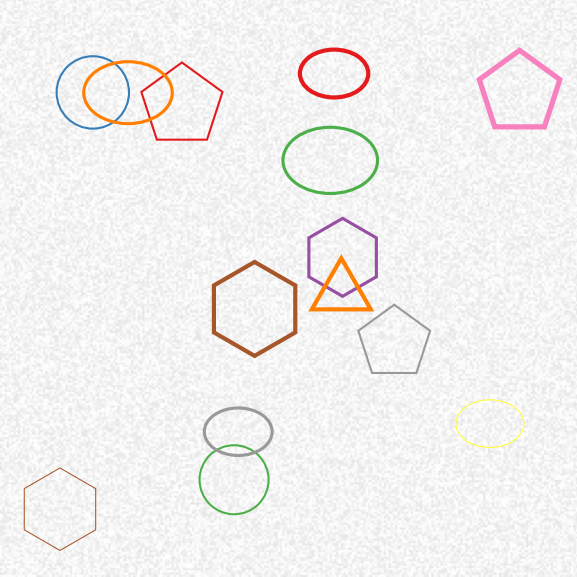[{"shape": "oval", "thickness": 2, "radius": 0.3, "center": [0.579, 0.872]}, {"shape": "pentagon", "thickness": 1, "radius": 0.37, "center": [0.315, 0.817]}, {"shape": "circle", "thickness": 1, "radius": 0.31, "center": [0.161, 0.839]}, {"shape": "oval", "thickness": 1.5, "radius": 0.41, "center": [0.572, 0.721]}, {"shape": "circle", "thickness": 1, "radius": 0.3, "center": [0.405, 0.168]}, {"shape": "hexagon", "thickness": 1.5, "radius": 0.34, "center": [0.593, 0.554]}, {"shape": "triangle", "thickness": 2, "radius": 0.3, "center": [0.591, 0.493]}, {"shape": "oval", "thickness": 1.5, "radius": 0.38, "center": [0.222, 0.839]}, {"shape": "oval", "thickness": 0.5, "radius": 0.29, "center": [0.848, 0.266]}, {"shape": "hexagon", "thickness": 2, "radius": 0.41, "center": [0.441, 0.464]}, {"shape": "hexagon", "thickness": 0.5, "radius": 0.36, "center": [0.104, 0.117]}, {"shape": "pentagon", "thickness": 2.5, "radius": 0.37, "center": [0.9, 0.839]}, {"shape": "pentagon", "thickness": 1, "radius": 0.33, "center": [0.683, 0.406]}, {"shape": "oval", "thickness": 1.5, "radius": 0.29, "center": [0.413, 0.252]}]